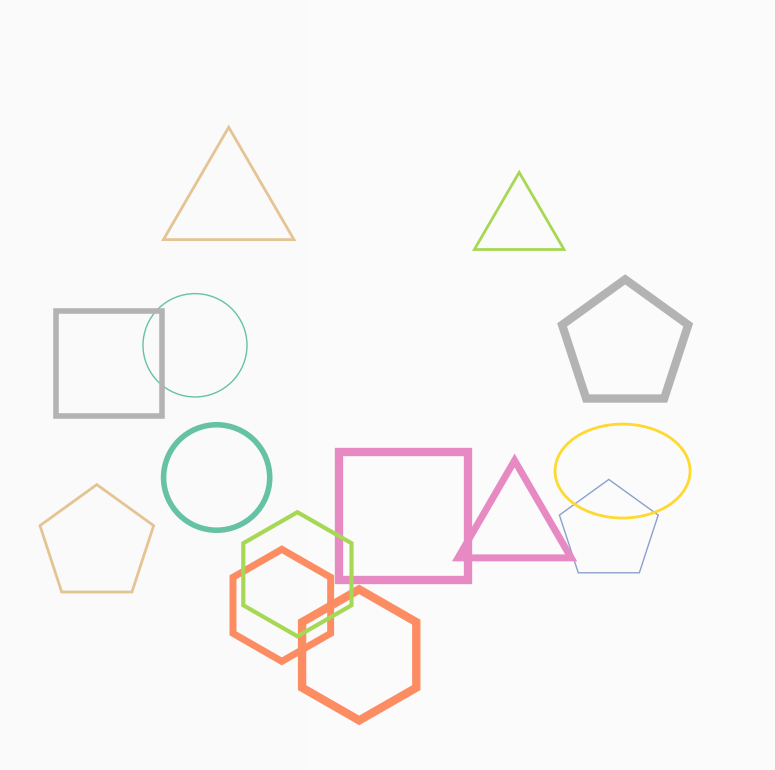[{"shape": "circle", "thickness": 0.5, "radius": 0.34, "center": [0.252, 0.552]}, {"shape": "circle", "thickness": 2, "radius": 0.34, "center": [0.28, 0.38]}, {"shape": "hexagon", "thickness": 3, "radius": 0.43, "center": [0.463, 0.149]}, {"shape": "hexagon", "thickness": 2.5, "radius": 0.36, "center": [0.364, 0.214]}, {"shape": "pentagon", "thickness": 0.5, "radius": 0.34, "center": [0.786, 0.31]}, {"shape": "square", "thickness": 3, "radius": 0.42, "center": [0.521, 0.33]}, {"shape": "triangle", "thickness": 2.5, "radius": 0.42, "center": [0.664, 0.318]}, {"shape": "triangle", "thickness": 1, "radius": 0.33, "center": [0.67, 0.709]}, {"shape": "hexagon", "thickness": 1.5, "radius": 0.4, "center": [0.384, 0.254]}, {"shape": "oval", "thickness": 1, "radius": 0.44, "center": [0.803, 0.388]}, {"shape": "triangle", "thickness": 1, "radius": 0.49, "center": [0.295, 0.737]}, {"shape": "pentagon", "thickness": 1, "radius": 0.39, "center": [0.125, 0.294]}, {"shape": "pentagon", "thickness": 3, "radius": 0.43, "center": [0.807, 0.552]}, {"shape": "square", "thickness": 2, "radius": 0.34, "center": [0.141, 0.528]}]